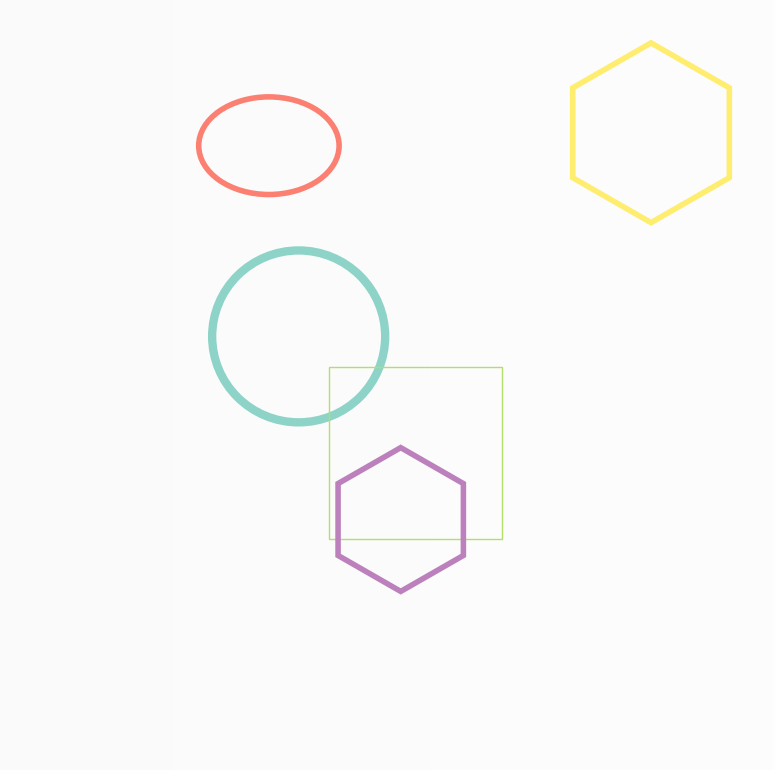[{"shape": "circle", "thickness": 3, "radius": 0.56, "center": [0.385, 0.563]}, {"shape": "oval", "thickness": 2, "radius": 0.45, "center": [0.347, 0.811]}, {"shape": "square", "thickness": 0.5, "radius": 0.56, "center": [0.536, 0.412]}, {"shape": "hexagon", "thickness": 2, "radius": 0.47, "center": [0.517, 0.325]}, {"shape": "hexagon", "thickness": 2, "radius": 0.58, "center": [0.84, 0.828]}]